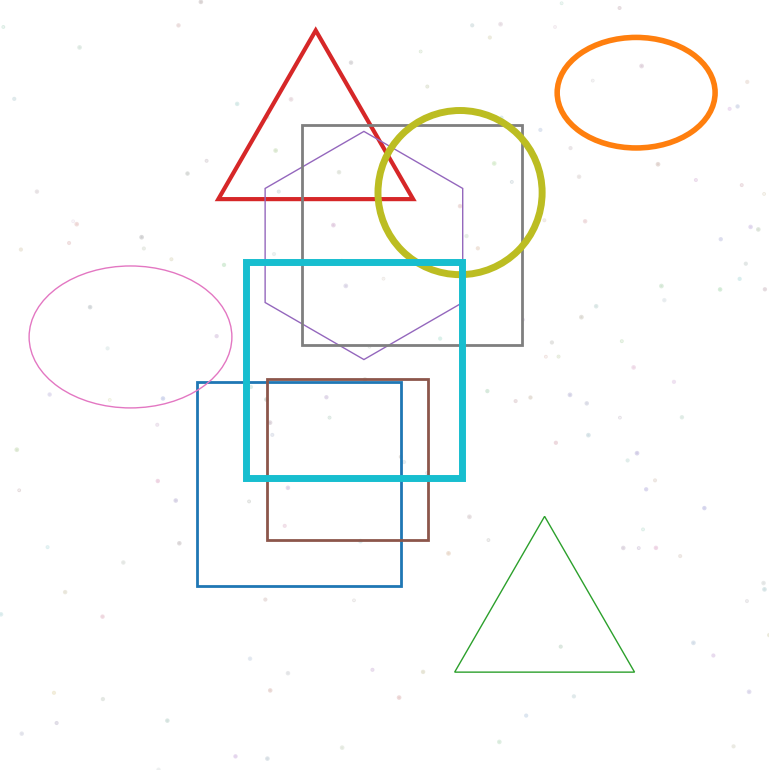[{"shape": "square", "thickness": 1, "radius": 0.66, "center": [0.388, 0.372]}, {"shape": "oval", "thickness": 2, "radius": 0.51, "center": [0.826, 0.88]}, {"shape": "triangle", "thickness": 0.5, "radius": 0.67, "center": [0.707, 0.195]}, {"shape": "triangle", "thickness": 1.5, "radius": 0.73, "center": [0.41, 0.814]}, {"shape": "hexagon", "thickness": 0.5, "radius": 0.74, "center": [0.473, 0.681]}, {"shape": "square", "thickness": 1, "radius": 0.52, "center": [0.451, 0.403]}, {"shape": "oval", "thickness": 0.5, "radius": 0.66, "center": [0.169, 0.562]}, {"shape": "square", "thickness": 1, "radius": 0.71, "center": [0.536, 0.695]}, {"shape": "circle", "thickness": 2.5, "radius": 0.53, "center": [0.597, 0.75]}, {"shape": "square", "thickness": 2.5, "radius": 0.7, "center": [0.459, 0.52]}]